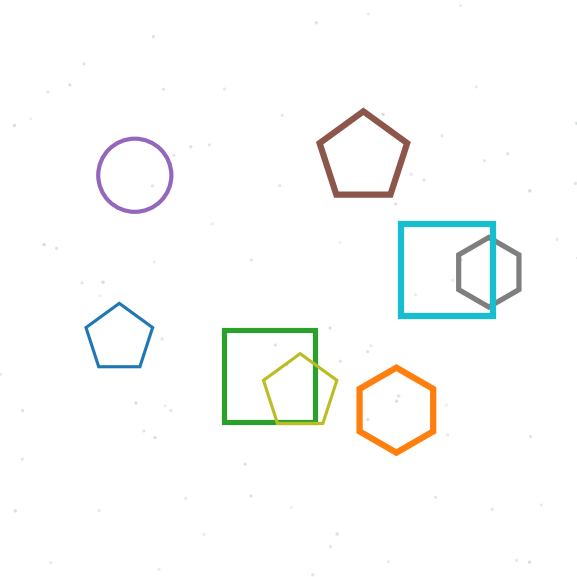[{"shape": "pentagon", "thickness": 1.5, "radius": 0.3, "center": [0.207, 0.413]}, {"shape": "hexagon", "thickness": 3, "radius": 0.37, "center": [0.686, 0.289]}, {"shape": "square", "thickness": 2.5, "radius": 0.4, "center": [0.467, 0.348]}, {"shape": "circle", "thickness": 2, "radius": 0.32, "center": [0.233, 0.696]}, {"shape": "pentagon", "thickness": 3, "radius": 0.4, "center": [0.629, 0.727]}, {"shape": "hexagon", "thickness": 2.5, "radius": 0.3, "center": [0.846, 0.528]}, {"shape": "pentagon", "thickness": 1.5, "radius": 0.33, "center": [0.52, 0.32]}, {"shape": "square", "thickness": 3, "radius": 0.4, "center": [0.774, 0.531]}]